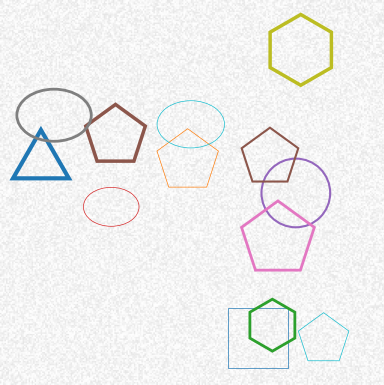[{"shape": "triangle", "thickness": 3, "radius": 0.42, "center": [0.106, 0.579]}, {"shape": "square", "thickness": 0.5, "radius": 0.39, "center": [0.671, 0.121]}, {"shape": "pentagon", "thickness": 0.5, "radius": 0.42, "center": [0.487, 0.582]}, {"shape": "hexagon", "thickness": 2, "radius": 0.34, "center": [0.707, 0.155]}, {"shape": "oval", "thickness": 0.5, "radius": 0.36, "center": [0.289, 0.463]}, {"shape": "circle", "thickness": 1.5, "radius": 0.45, "center": [0.768, 0.499]}, {"shape": "pentagon", "thickness": 1.5, "radius": 0.39, "center": [0.701, 0.591]}, {"shape": "pentagon", "thickness": 2.5, "radius": 0.41, "center": [0.3, 0.647]}, {"shape": "pentagon", "thickness": 2, "radius": 0.5, "center": [0.722, 0.379]}, {"shape": "oval", "thickness": 2, "radius": 0.48, "center": [0.14, 0.701]}, {"shape": "hexagon", "thickness": 2.5, "radius": 0.46, "center": [0.781, 0.87]}, {"shape": "pentagon", "thickness": 0.5, "radius": 0.35, "center": [0.841, 0.119]}, {"shape": "oval", "thickness": 0.5, "radius": 0.44, "center": [0.496, 0.677]}]